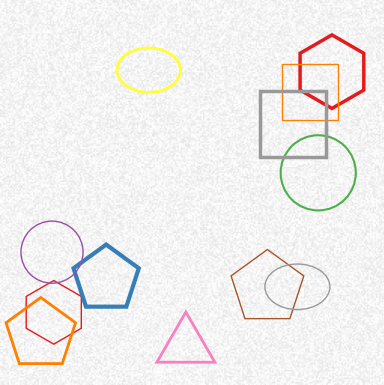[{"shape": "hexagon", "thickness": 1, "radius": 0.41, "center": [0.14, 0.189]}, {"shape": "hexagon", "thickness": 2.5, "radius": 0.48, "center": [0.862, 0.814]}, {"shape": "pentagon", "thickness": 3, "radius": 0.45, "center": [0.276, 0.276]}, {"shape": "circle", "thickness": 1.5, "radius": 0.49, "center": [0.827, 0.551]}, {"shape": "circle", "thickness": 1, "radius": 0.4, "center": [0.135, 0.345]}, {"shape": "pentagon", "thickness": 2, "radius": 0.47, "center": [0.106, 0.132]}, {"shape": "square", "thickness": 1, "radius": 0.36, "center": [0.806, 0.762]}, {"shape": "oval", "thickness": 2, "radius": 0.41, "center": [0.386, 0.818]}, {"shape": "pentagon", "thickness": 1, "radius": 0.5, "center": [0.695, 0.253]}, {"shape": "triangle", "thickness": 2, "radius": 0.43, "center": [0.483, 0.103]}, {"shape": "square", "thickness": 2.5, "radius": 0.43, "center": [0.761, 0.678]}, {"shape": "oval", "thickness": 1, "radius": 0.42, "center": [0.772, 0.255]}]